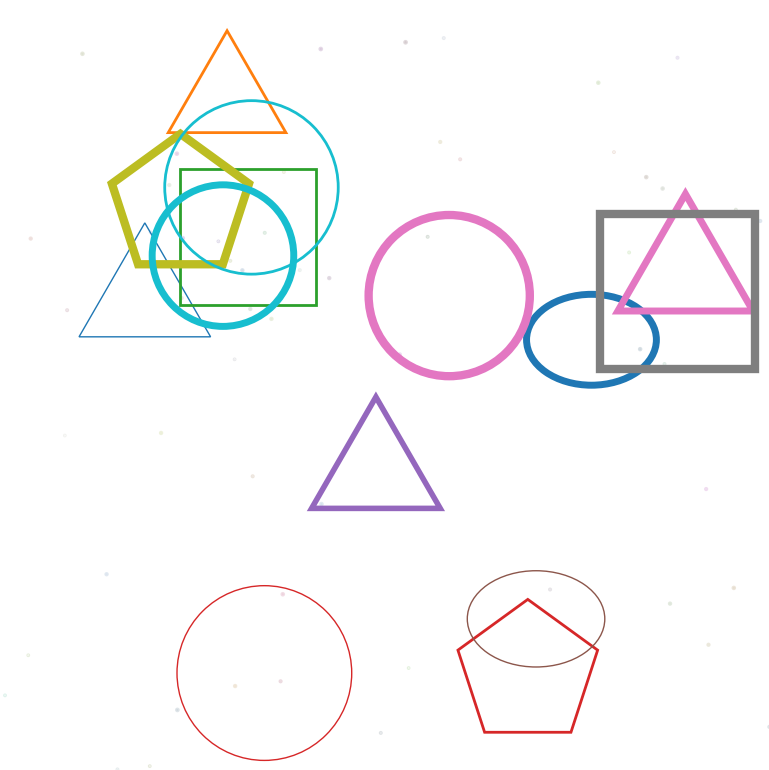[{"shape": "oval", "thickness": 2.5, "radius": 0.42, "center": [0.768, 0.559]}, {"shape": "triangle", "thickness": 0.5, "radius": 0.49, "center": [0.188, 0.612]}, {"shape": "triangle", "thickness": 1, "radius": 0.44, "center": [0.295, 0.872]}, {"shape": "square", "thickness": 1, "radius": 0.44, "center": [0.322, 0.692]}, {"shape": "circle", "thickness": 0.5, "radius": 0.57, "center": [0.343, 0.126]}, {"shape": "pentagon", "thickness": 1, "radius": 0.48, "center": [0.685, 0.126]}, {"shape": "triangle", "thickness": 2, "radius": 0.48, "center": [0.488, 0.388]}, {"shape": "oval", "thickness": 0.5, "radius": 0.45, "center": [0.696, 0.196]}, {"shape": "triangle", "thickness": 2.5, "radius": 0.51, "center": [0.89, 0.647]}, {"shape": "circle", "thickness": 3, "radius": 0.52, "center": [0.583, 0.616]}, {"shape": "square", "thickness": 3, "radius": 0.5, "center": [0.88, 0.622]}, {"shape": "pentagon", "thickness": 3, "radius": 0.47, "center": [0.234, 0.733]}, {"shape": "circle", "thickness": 2.5, "radius": 0.46, "center": [0.29, 0.668]}, {"shape": "circle", "thickness": 1, "radius": 0.56, "center": [0.327, 0.757]}]